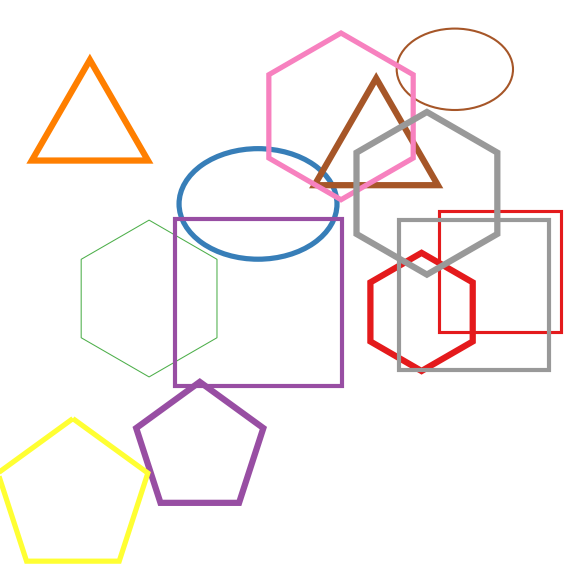[{"shape": "square", "thickness": 1.5, "radius": 0.53, "center": [0.866, 0.529]}, {"shape": "hexagon", "thickness": 3, "radius": 0.51, "center": [0.73, 0.459]}, {"shape": "oval", "thickness": 2.5, "radius": 0.68, "center": [0.447, 0.646]}, {"shape": "hexagon", "thickness": 0.5, "radius": 0.68, "center": [0.258, 0.482]}, {"shape": "square", "thickness": 2, "radius": 0.72, "center": [0.448, 0.475]}, {"shape": "pentagon", "thickness": 3, "radius": 0.58, "center": [0.346, 0.222]}, {"shape": "triangle", "thickness": 3, "radius": 0.58, "center": [0.156, 0.779]}, {"shape": "pentagon", "thickness": 2.5, "radius": 0.68, "center": [0.126, 0.138]}, {"shape": "triangle", "thickness": 3, "radius": 0.62, "center": [0.651, 0.74]}, {"shape": "oval", "thickness": 1, "radius": 0.5, "center": [0.788, 0.879]}, {"shape": "hexagon", "thickness": 2.5, "radius": 0.72, "center": [0.591, 0.798]}, {"shape": "square", "thickness": 2, "radius": 0.65, "center": [0.82, 0.488]}, {"shape": "hexagon", "thickness": 3, "radius": 0.7, "center": [0.739, 0.664]}]